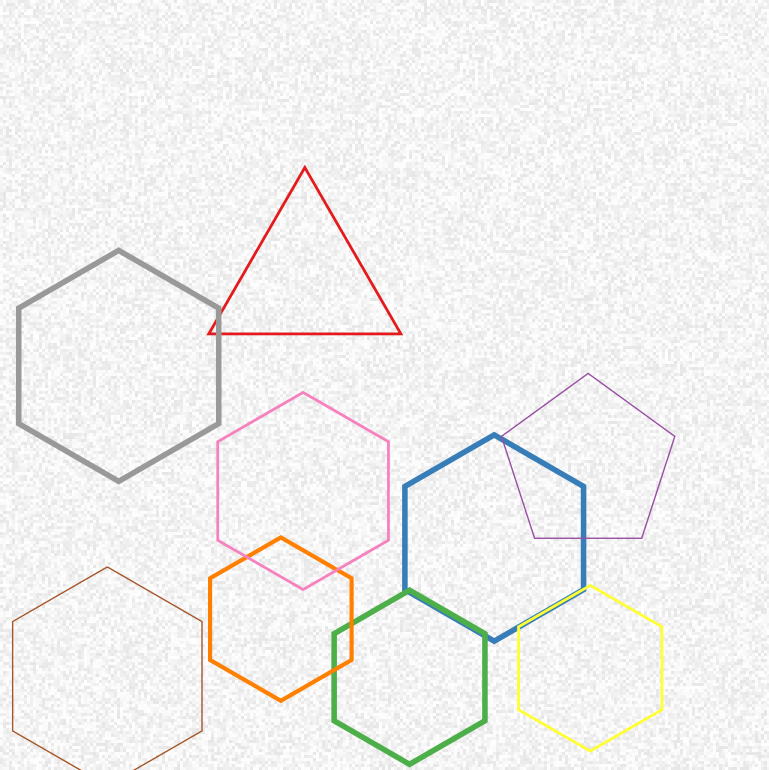[{"shape": "triangle", "thickness": 1, "radius": 0.72, "center": [0.396, 0.638]}, {"shape": "hexagon", "thickness": 2, "radius": 0.67, "center": [0.642, 0.301]}, {"shape": "hexagon", "thickness": 2, "radius": 0.57, "center": [0.532, 0.12]}, {"shape": "pentagon", "thickness": 0.5, "radius": 0.59, "center": [0.764, 0.397]}, {"shape": "hexagon", "thickness": 1.5, "radius": 0.53, "center": [0.365, 0.196]}, {"shape": "hexagon", "thickness": 1, "radius": 0.54, "center": [0.767, 0.132]}, {"shape": "hexagon", "thickness": 0.5, "radius": 0.71, "center": [0.139, 0.122]}, {"shape": "hexagon", "thickness": 1, "radius": 0.64, "center": [0.394, 0.362]}, {"shape": "hexagon", "thickness": 2, "radius": 0.75, "center": [0.154, 0.525]}]